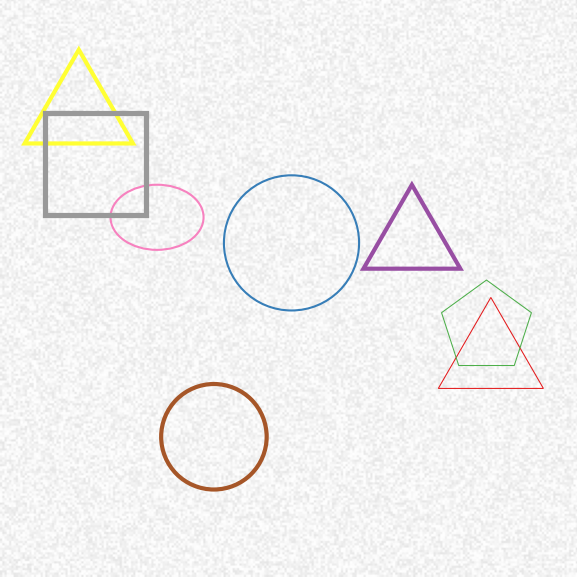[{"shape": "triangle", "thickness": 0.5, "radius": 0.53, "center": [0.85, 0.379]}, {"shape": "circle", "thickness": 1, "radius": 0.59, "center": [0.505, 0.579]}, {"shape": "pentagon", "thickness": 0.5, "radius": 0.41, "center": [0.842, 0.432]}, {"shape": "triangle", "thickness": 2, "radius": 0.48, "center": [0.713, 0.582]}, {"shape": "triangle", "thickness": 2, "radius": 0.54, "center": [0.136, 0.805]}, {"shape": "circle", "thickness": 2, "radius": 0.46, "center": [0.37, 0.243]}, {"shape": "oval", "thickness": 1, "radius": 0.4, "center": [0.272, 0.623]}, {"shape": "square", "thickness": 2.5, "radius": 0.44, "center": [0.165, 0.715]}]